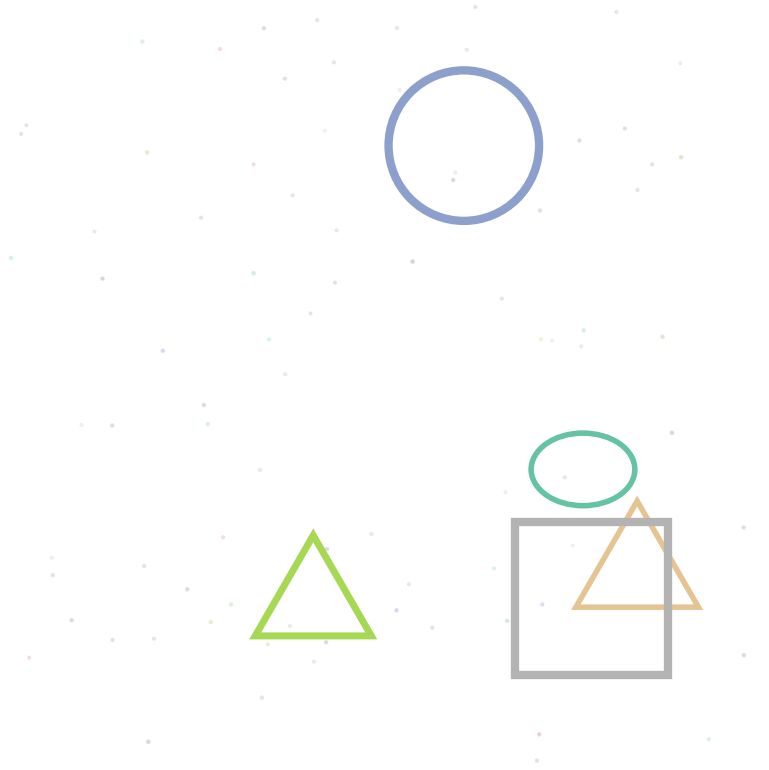[{"shape": "oval", "thickness": 2, "radius": 0.34, "center": [0.757, 0.39]}, {"shape": "circle", "thickness": 3, "radius": 0.49, "center": [0.602, 0.811]}, {"shape": "triangle", "thickness": 2.5, "radius": 0.44, "center": [0.407, 0.218]}, {"shape": "triangle", "thickness": 2, "radius": 0.46, "center": [0.827, 0.257]}, {"shape": "square", "thickness": 3, "radius": 0.5, "center": [0.768, 0.222]}]